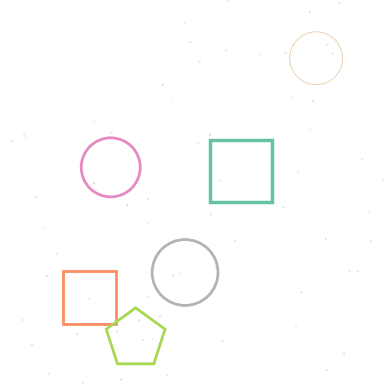[{"shape": "square", "thickness": 2.5, "radius": 0.4, "center": [0.627, 0.556]}, {"shape": "square", "thickness": 2, "radius": 0.35, "center": [0.232, 0.228]}, {"shape": "circle", "thickness": 2, "radius": 0.38, "center": [0.288, 0.565]}, {"shape": "pentagon", "thickness": 2, "radius": 0.4, "center": [0.352, 0.12]}, {"shape": "circle", "thickness": 0.5, "radius": 0.34, "center": [0.821, 0.849]}, {"shape": "circle", "thickness": 2, "radius": 0.43, "center": [0.481, 0.292]}]